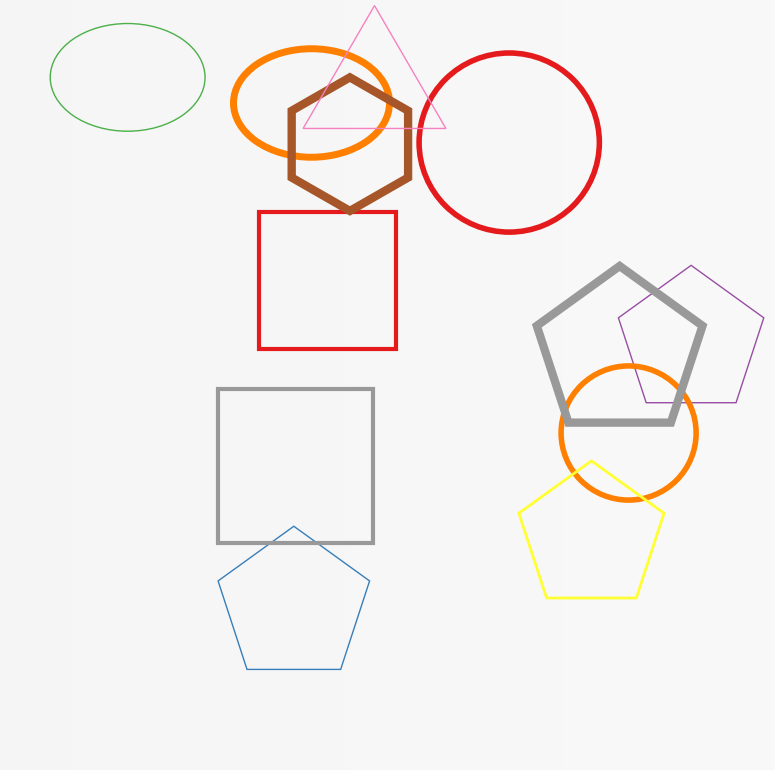[{"shape": "circle", "thickness": 2, "radius": 0.58, "center": [0.657, 0.815]}, {"shape": "square", "thickness": 1.5, "radius": 0.44, "center": [0.422, 0.636]}, {"shape": "pentagon", "thickness": 0.5, "radius": 0.51, "center": [0.379, 0.214]}, {"shape": "oval", "thickness": 0.5, "radius": 0.5, "center": [0.165, 0.9]}, {"shape": "pentagon", "thickness": 0.5, "radius": 0.49, "center": [0.892, 0.557]}, {"shape": "circle", "thickness": 2, "radius": 0.44, "center": [0.811, 0.438]}, {"shape": "oval", "thickness": 2.5, "radius": 0.5, "center": [0.402, 0.866]}, {"shape": "pentagon", "thickness": 1, "radius": 0.49, "center": [0.763, 0.303]}, {"shape": "hexagon", "thickness": 3, "radius": 0.43, "center": [0.451, 0.813]}, {"shape": "triangle", "thickness": 0.5, "radius": 0.53, "center": [0.483, 0.886]}, {"shape": "pentagon", "thickness": 3, "radius": 0.56, "center": [0.8, 0.542]}, {"shape": "square", "thickness": 1.5, "radius": 0.5, "center": [0.382, 0.395]}]